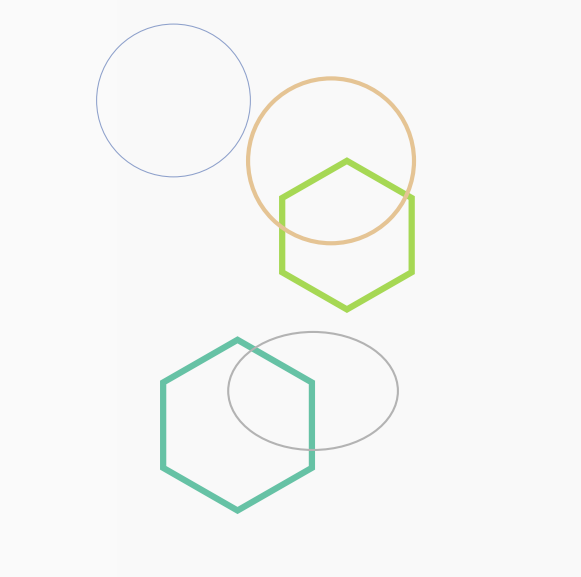[{"shape": "hexagon", "thickness": 3, "radius": 0.74, "center": [0.409, 0.263]}, {"shape": "circle", "thickness": 0.5, "radius": 0.66, "center": [0.298, 0.825]}, {"shape": "hexagon", "thickness": 3, "radius": 0.64, "center": [0.597, 0.592]}, {"shape": "circle", "thickness": 2, "radius": 0.71, "center": [0.57, 0.721]}, {"shape": "oval", "thickness": 1, "radius": 0.73, "center": [0.539, 0.322]}]